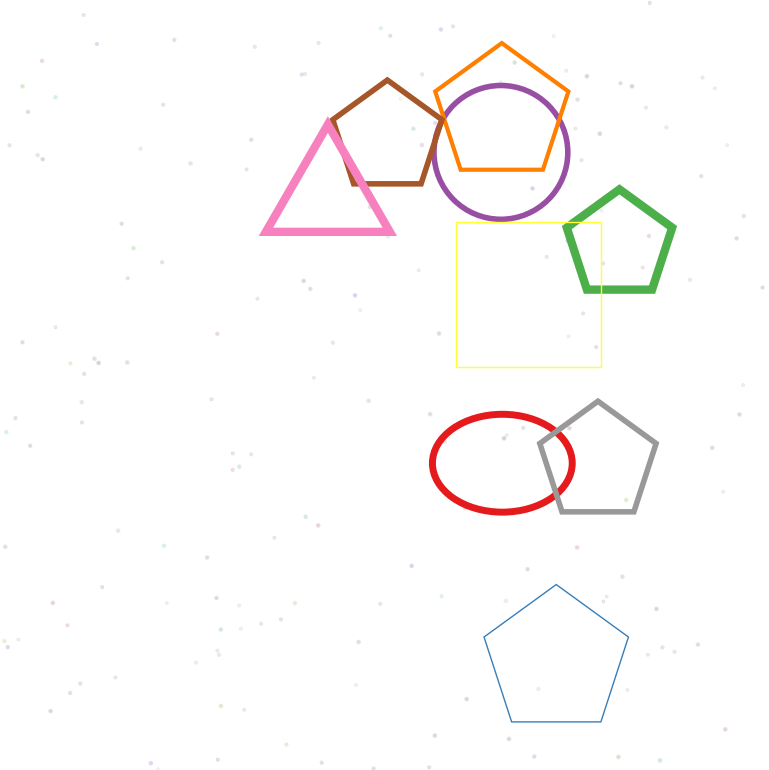[{"shape": "oval", "thickness": 2.5, "radius": 0.45, "center": [0.652, 0.398]}, {"shape": "pentagon", "thickness": 0.5, "radius": 0.49, "center": [0.722, 0.142]}, {"shape": "pentagon", "thickness": 3, "radius": 0.36, "center": [0.805, 0.682]}, {"shape": "circle", "thickness": 2, "radius": 0.43, "center": [0.651, 0.802]}, {"shape": "pentagon", "thickness": 1.5, "radius": 0.45, "center": [0.652, 0.853]}, {"shape": "square", "thickness": 0.5, "radius": 0.47, "center": [0.687, 0.618]}, {"shape": "pentagon", "thickness": 2, "radius": 0.37, "center": [0.503, 0.822]}, {"shape": "triangle", "thickness": 3, "radius": 0.46, "center": [0.426, 0.745]}, {"shape": "pentagon", "thickness": 2, "radius": 0.4, "center": [0.777, 0.4]}]